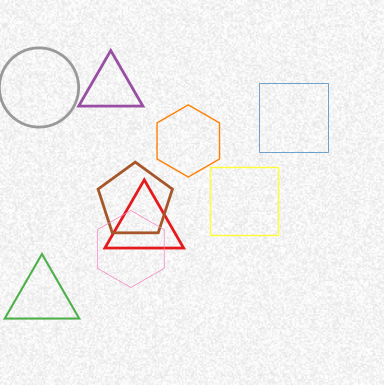[{"shape": "triangle", "thickness": 2, "radius": 0.59, "center": [0.375, 0.415]}, {"shape": "square", "thickness": 0.5, "radius": 0.44, "center": [0.762, 0.695]}, {"shape": "triangle", "thickness": 1.5, "radius": 0.56, "center": [0.109, 0.228]}, {"shape": "triangle", "thickness": 2, "radius": 0.48, "center": [0.288, 0.773]}, {"shape": "hexagon", "thickness": 1, "radius": 0.47, "center": [0.489, 0.634]}, {"shape": "square", "thickness": 1, "radius": 0.44, "center": [0.633, 0.477]}, {"shape": "pentagon", "thickness": 2, "radius": 0.51, "center": [0.351, 0.477]}, {"shape": "hexagon", "thickness": 0.5, "radius": 0.5, "center": [0.34, 0.353]}, {"shape": "circle", "thickness": 2, "radius": 0.51, "center": [0.101, 0.773]}]